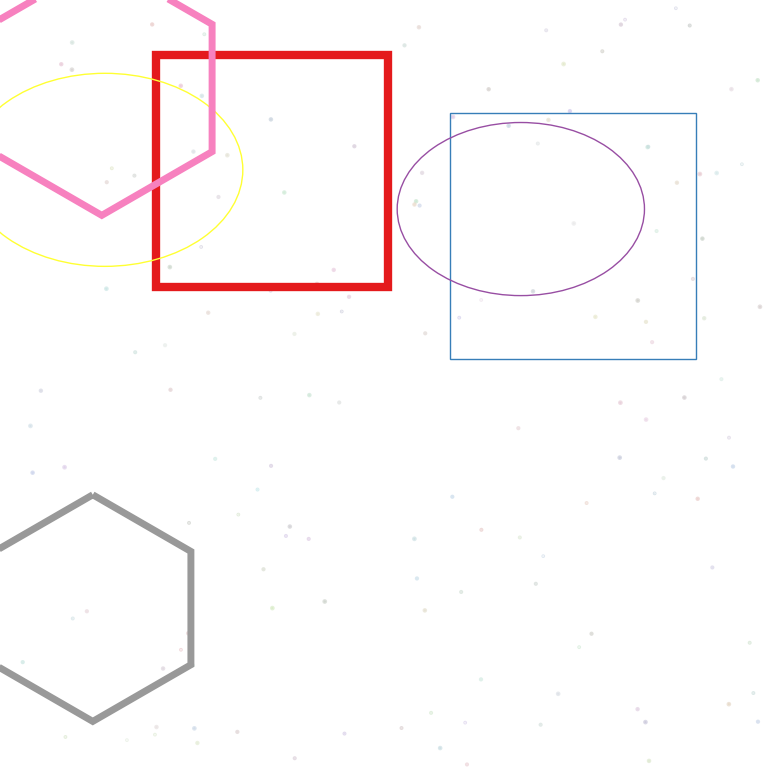[{"shape": "square", "thickness": 3, "radius": 0.75, "center": [0.353, 0.778]}, {"shape": "square", "thickness": 0.5, "radius": 0.8, "center": [0.744, 0.693]}, {"shape": "oval", "thickness": 0.5, "radius": 0.8, "center": [0.676, 0.728]}, {"shape": "oval", "thickness": 0.5, "radius": 0.9, "center": [0.136, 0.779]}, {"shape": "hexagon", "thickness": 2.5, "radius": 0.83, "center": [0.132, 0.886]}, {"shape": "hexagon", "thickness": 2.5, "radius": 0.74, "center": [0.12, 0.21]}]